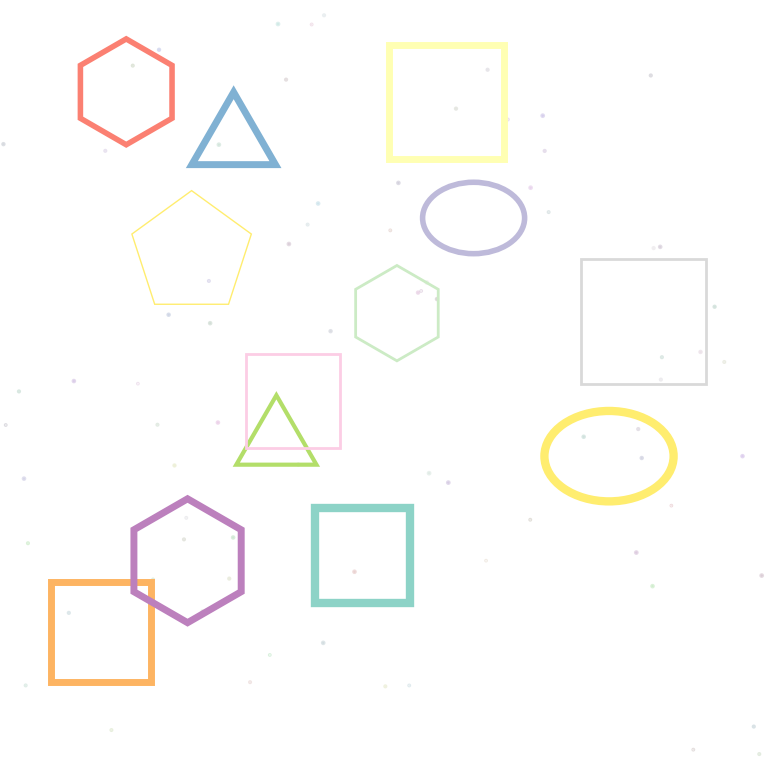[{"shape": "square", "thickness": 3, "radius": 0.31, "center": [0.47, 0.278]}, {"shape": "square", "thickness": 2.5, "radius": 0.37, "center": [0.58, 0.868]}, {"shape": "oval", "thickness": 2, "radius": 0.33, "center": [0.615, 0.717]}, {"shape": "hexagon", "thickness": 2, "radius": 0.34, "center": [0.164, 0.881]}, {"shape": "triangle", "thickness": 2.5, "radius": 0.31, "center": [0.303, 0.818]}, {"shape": "square", "thickness": 2.5, "radius": 0.33, "center": [0.131, 0.179]}, {"shape": "triangle", "thickness": 1.5, "radius": 0.3, "center": [0.359, 0.427]}, {"shape": "square", "thickness": 1, "radius": 0.31, "center": [0.38, 0.479]}, {"shape": "square", "thickness": 1, "radius": 0.4, "center": [0.836, 0.583]}, {"shape": "hexagon", "thickness": 2.5, "radius": 0.4, "center": [0.244, 0.272]}, {"shape": "hexagon", "thickness": 1, "radius": 0.31, "center": [0.515, 0.593]}, {"shape": "pentagon", "thickness": 0.5, "radius": 0.41, "center": [0.249, 0.671]}, {"shape": "oval", "thickness": 3, "radius": 0.42, "center": [0.791, 0.408]}]